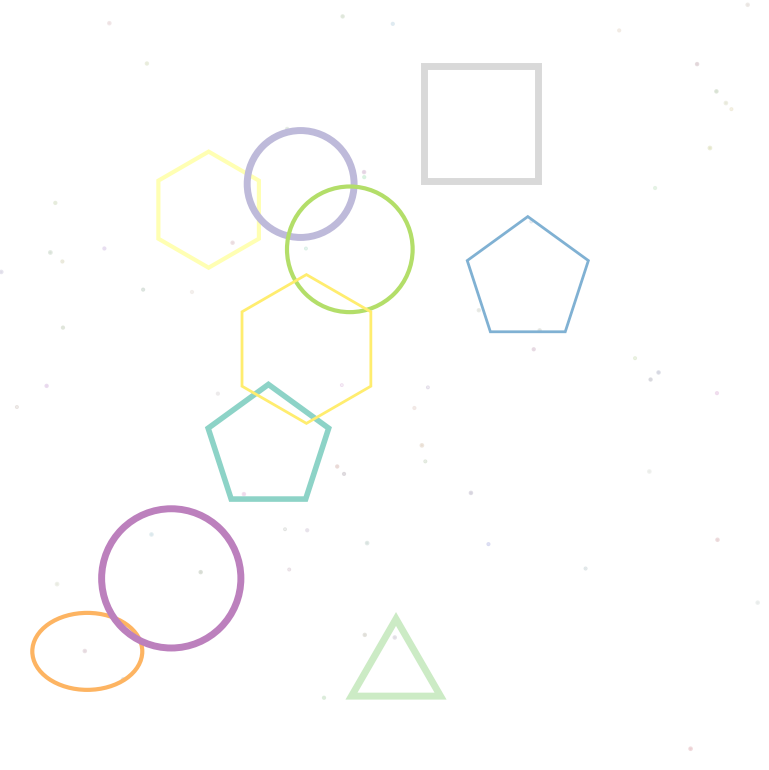[{"shape": "pentagon", "thickness": 2, "radius": 0.41, "center": [0.349, 0.418]}, {"shape": "hexagon", "thickness": 1.5, "radius": 0.38, "center": [0.271, 0.728]}, {"shape": "circle", "thickness": 2.5, "radius": 0.35, "center": [0.39, 0.761]}, {"shape": "pentagon", "thickness": 1, "radius": 0.41, "center": [0.685, 0.636]}, {"shape": "oval", "thickness": 1.5, "radius": 0.36, "center": [0.113, 0.154]}, {"shape": "circle", "thickness": 1.5, "radius": 0.41, "center": [0.454, 0.676]}, {"shape": "square", "thickness": 2.5, "radius": 0.37, "center": [0.624, 0.84]}, {"shape": "circle", "thickness": 2.5, "radius": 0.45, "center": [0.222, 0.249]}, {"shape": "triangle", "thickness": 2.5, "radius": 0.33, "center": [0.514, 0.129]}, {"shape": "hexagon", "thickness": 1, "radius": 0.48, "center": [0.398, 0.547]}]